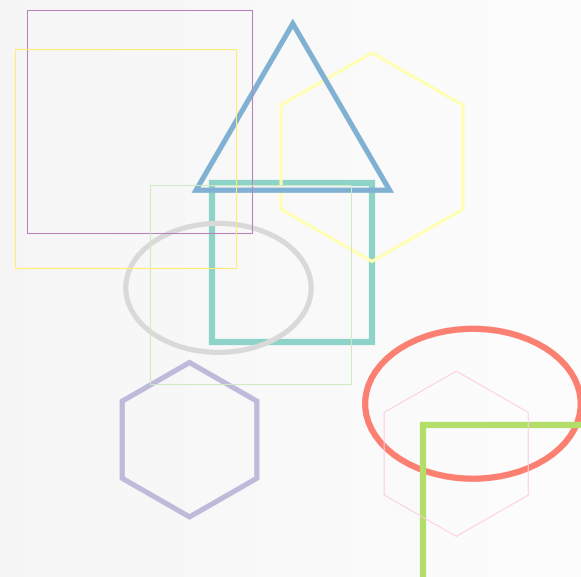[{"shape": "square", "thickness": 3, "radius": 0.69, "center": [0.503, 0.544]}, {"shape": "hexagon", "thickness": 1.5, "radius": 0.9, "center": [0.64, 0.727]}, {"shape": "hexagon", "thickness": 2.5, "radius": 0.67, "center": [0.326, 0.238]}, {"shape": "oval", "thickness": 3, "radius": 0.93, "center": [0.814, 0.3]}, {"shape": "triangle", "thickness": 2.5, "radius": 0.96, "center": [0.504, 0.766]}, {"shape": "square", "thickness": 3, "radius": 0.74, "center": [0.875, 0.116]}, {"shape": "hexagon", "thickness": 0.5, "radius": 0.72, "center": [0.785, 0.213]}, {"shape": "oval", "thickness": 2.5, "radius": 0.8, "center": [0.376, 0.501]}, {"shape": "square", "thickness": 0.5, "radius": 0.97, "center": [0.24, 0.788]}, {"shape": "square", "thickness": 0.5, "radius": 0.86, "center": [0.431, 0.506]}, {"shape": "square", "thickness": 0.5, "radius": 0.95, "center": [0.216, 0.724]}]